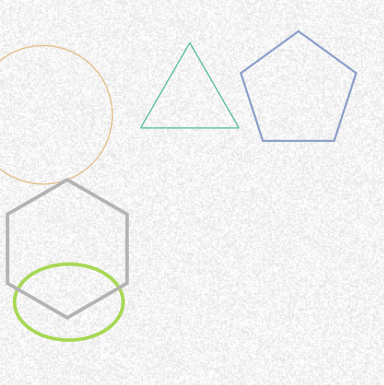[{"shape": "triangle", "thickness": 1, "radius": 0.74, "center": [0.493, 0.742]}, {"shape": "pentagon", "thickness": 1.5, "radius": 0.79, "center": [0.775, 0.761]}, {"shape": "oval", "thickness": 2.5, "radius": 0.71, "center": [0.179, 0.215]}, {"shape": "circle", "thickness": 1, "radius": 0.9, "center": [0.112, 0.702]}, {"shape": "hexagon", "thickness": 2.5, "radius": 0.9, "center": [0.175, 0.354]}]